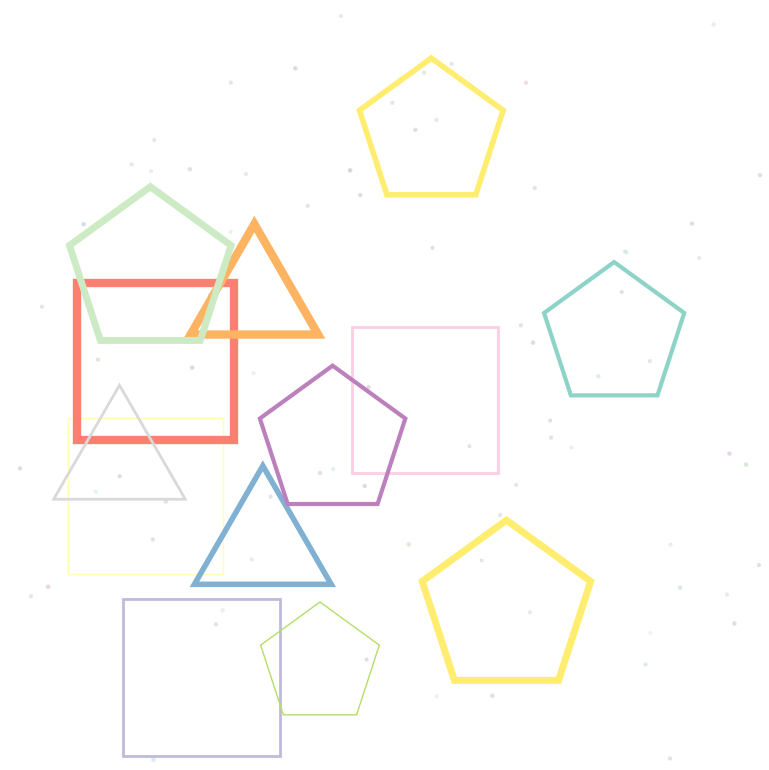[{"shape": "pentagon", "thickness": 1.5, "radius": 0.48, "center": [0.798, 0.564]}, {"shape": "square", "thickness": 0.5, "radius": 0.51, "center": [0.189, 0.356]}, {"shape": "square", "thickness": 1, "radius": 0.51, "center": [0.262, 0.12]}, {"shape": "square", "thickness": 3, "radius": 0.51, "center": [0.202, 0.53]}, {"shape": "triangle", "thickness": 2, "radius": 0.51, "center": [0.341, 0.292]}, {"shape": "triangle", "thickness": 3, "radius": 0.48, "center": [0.33, 0.613]}, {"shape": "pentagon", "thickness": 0.5, "radius": 0.4, "center": [0.416, 0.137]}, {"shape": "square", "thickness": 1, "radius": 0.47, "center": [0.552, 0.48]}, {"shape": "triangle", "thickness": 1, "radius": 0.49, "center": [0.155, 0.401]}, {"shape": "pentagon", "thickness": 1.5, "radius": 0.5, "center": [0.432, 0.426]}, {"shape": "pentagon", "thickness": 2.5, "radius": 0.55, "center": [0.195, 0.647]}, {"shape": "pentagon", "thickness": 2, "radius": 0.49, "center": [0.56, 0.826]}, {"shape": "pentagon", "thickness": 2.5, "radius": 0.58, "center": [0.658, 0.209]}]